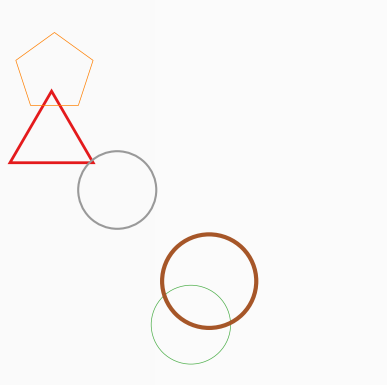[{"shape": "triangle", "thickness": 2, "radius": 0.62, "center": [0.133, 0.639]}, {"shape": "circle", "thickness": 0.5, "radius": 0.51, "center": [0.493, 0.157]}, {"shape": "pentagon", "thickness": 0.5, "radius": 0.52, "center": [0.141, 0.811]}, {"shape": "circle", "thickness": 3, "radius": 0.61, "center": [0.54, 0.27]}, {"shape": "circle", "thickness": 1.5, "radius": 0.5, "center": [0.303, 0.506]}]